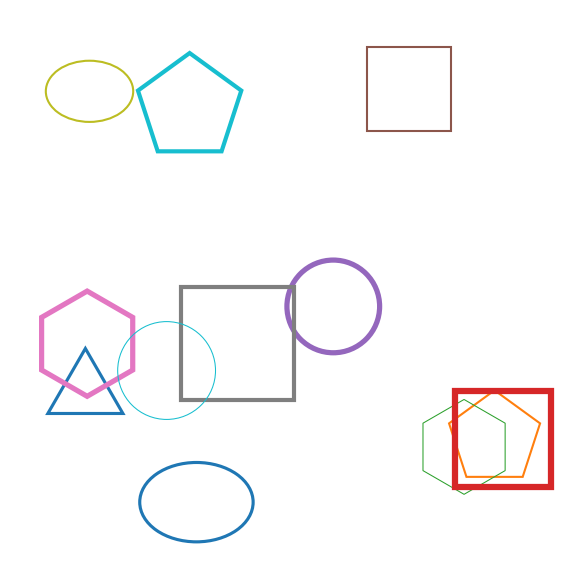[{"shape": "oval", "thickness": 1.5, "radius": 0.49, "center": [0.34, 0.13]}, {"shape": "triangle", "thickness": 1.5, "radius": 0.38, "center": [0.148, 0.321]}, {"shape": "pentagon", "thickness": 1, "radius": 0.41, "center": [0.856, 0.24]}, {"shape": "hexagon", "thickness": 0.5, "radius": 0.41, "center": [0.804, 0.225]}, {"shape": "square", "thickness": 3, "radius": 0.42, "center": [0.871, 0.238]}, {"shape": "circle", "thickness": 2.5, "radius": 0.4, "center": [0.577, 0.469]}, {"shape": "square", "thickness": 1, "radius": 0.36, "center": [0.709, 0.846]}, {"shape": "hexagon", "thickness": 2.5, "radius": 0.46, "center": [0.151, 0.404]}, {"shape": "square", "thickness": 2, "radius": 0.49, "center": [0.411, 0.404]}, {"shape": "oval", "thickness": 1, "radius": 0.38, "center": [0.155, 0.841]}, {"shape": "pentagon", "thickness": 2, "radius": 0.47, "center": [0.328, 0.813]}, {"shape": "circle", "thickness": 0.5, "radius": 0.42, "center": [0.288, 0.358]}]